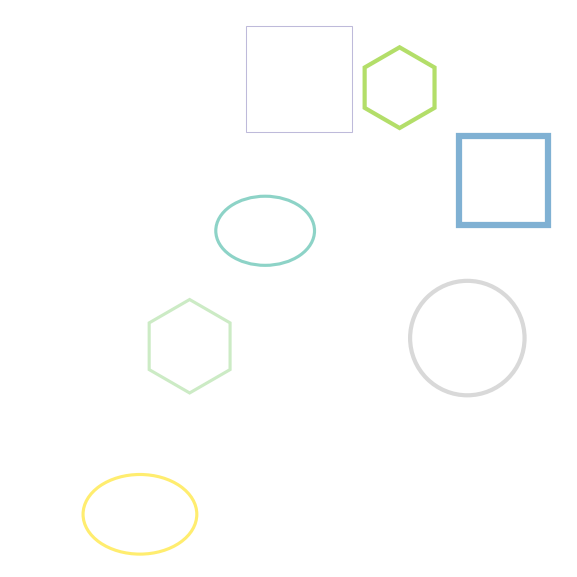[{"shape": "oval", "thickness": 1.5, "radius": 0.43, "center": [0.459, 0.6]}, {"shape": "square", "thickness": 0.5, "radius": 0.46, "center": [0.518, 0.862]}, {"shape": "square", "thickness": 3, "radius": 0.39, "center": [0.872, 0.687]}, {"shape": "hexagon", "thickness": 2, "radius": 0.35, "center": [0.692, 0.847]}, {"shape": "circle", "thickness": 2, "radius": 0.5, "center": [0.809, 0.414]}, {"shape": "hexagon", "thickness": 1.5, "radius": 0.4, "center": [0.328, 0.4]}, {"shape": "oval", "thickness": 1.5, "radius": 0.49, "center": [0.242, 0.109]}]